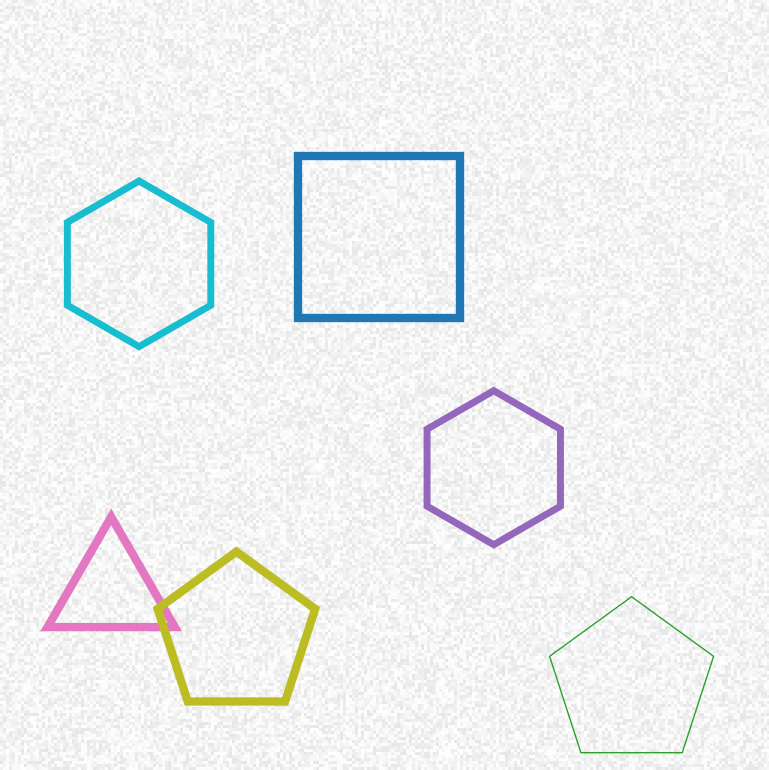[{"shape": "square", "thickness": 3, "radius": 0.53, "center": [0.493, 0.692]}, {"shape": "pentagon", "thickness": 0.5, "radius": 0.56, "center": [0.82, 0.113]}, {"shape": "hexagon", "thickness": 2.5, "radius": 0.5, "center": [0.641, 0.393]}, {"shape": "triangle", "thickness": 3, "radius": 0.48, "center": [0.144, 0.233]}, {"shape": "pentagon", "thickness": 3, "radius": 0.54, "center": [0.307, 0.176]}, {"shape": "hexagon", "thickness": 2.5, "radius": 0.54, "center": [0.181, 0.657]}]